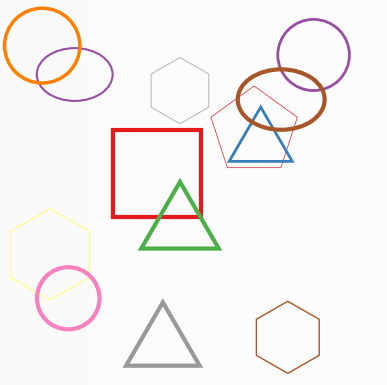[{"shape": "pentagon", "thickness": 0.5, "radius": 0.59, "center": [0.656, 0.659]}, {"shape": "square", "thickness": 3, "radius": 0.56, "center": [0.405, 0.55]}, {"shape": "triangle", "thickness": 2, "radius": 0.47, "center": [0.673, 0.628]}, {"shape": "triangle", "thickness": 3, "radius": 0.58, "center": [0.465, 0.412]}, {"shape": "oval", "thickness": 1.5, "radius": 0.49, "center": [0.193, 0.806]}, {"shape": "circle", "thickness": 2, "radius": 0.46, "center": [0.809, 0.857]}, {"shape": "circle", "thickness": 2.5, "radius": 0.49, "center": [0.109, 0.882]}, {"shape": "hexagon", "thickness": 0.5, "radius": 0.59, "center": [0.129, 0.339]}, {"shape": "hexagon", "thickness": 1, "radius": 0.47, "center": [0.743, 0.124]}, {"shape": "oval", "thickness": 3, "radius": 0.56, "center": [0.726, 0.741]}, {"shape": "circle", "thickness": 3, "radius": 0.4, "center": [0.176, 0.225]}, {"shape": "hexagon", "thickness": 0.5, "radius": 0.43, "center": [0.464, 0.765]}, {"shape": "triangle", "thickness": 3, "radius": 0.55, "center": [0.42, 0.105]}]